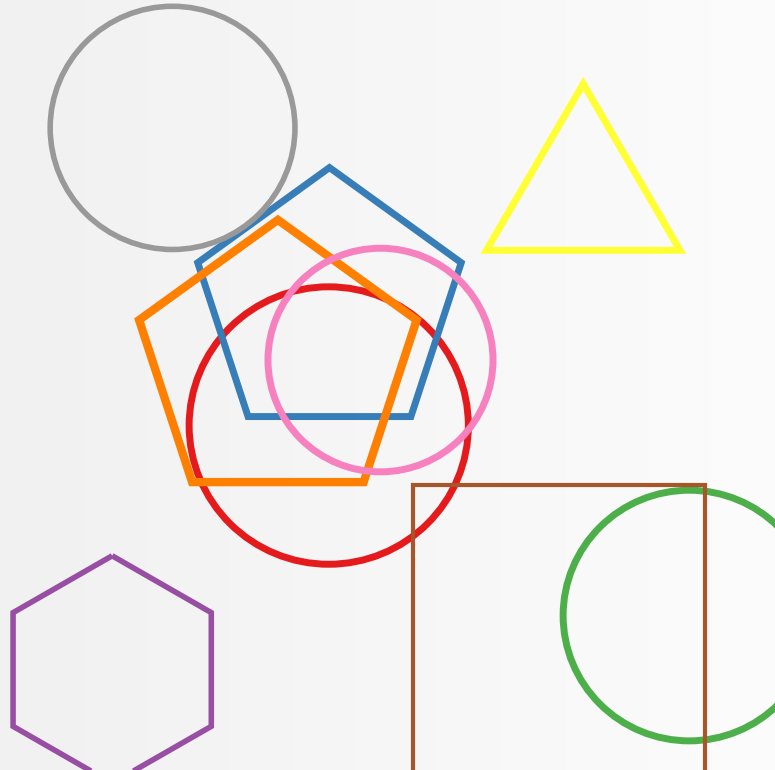[{"shape": "circle", "thickness": 2.5, "radius": 0.9, "center": [0.424, 0.447]}, {"shape": "pentagon", "thickness": 2.5, "radius": 0.89, "center": [0.425, 0.604]}, {"shape": "circle", "thickness": 2.5, "radius": 0.81, "center": [0.889, 0.201]}, {"shape": "hexagon", "thickness": 2, "radius": 0.74, "center": [0.145, 0.131]}, {"shape": "pentagon", "thickness": 3, "radius": 0.94, "center": [0.359, 0.526]}, {"shape": "triangle", "thickness": 2.5, "radius": 0.72, "center": [0.753, 0.747]}, {"shape": "square", "thickness": 1.5, "radius": 0.94, "center": [0.721, 0.181]}, {"shape": "circle", "thickness": 2.5, "radius": 0.73, "center": [0.491, 0.532]}, {"shape": "circle", "thickness": 2, "radius": 0.79, "center": [0.223, 0.834]}]